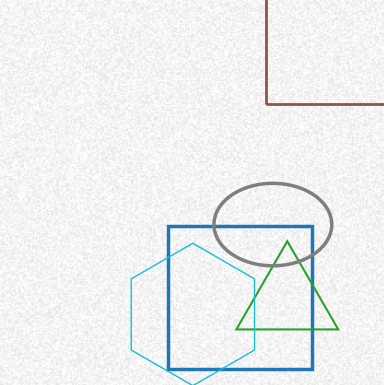[{"shape": "square", "thickness": 2.5, "radius": 0.93, "center": [0.624, 0.228]}, {"shape": "triangle", "thickness": 1.5, "radius": 0.76, "center": [0.746, 0.221]}, {"shape": "square", "thickness": 2, "radius": 0.78, "center": [0.848, 0.885]}, {"shape": "oval", "thickness": 2.5, "radius": 0.77, "center": [0.709, 0.417]}, {"shape": "hexagon", "thickness": 1, "radius": 0.92, "center": [0.501, 0.183]}]